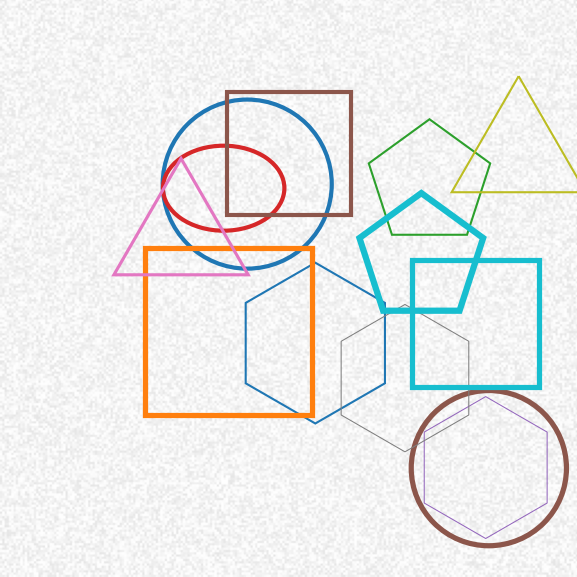[{"shape": "circle", "thickness": 2, "radius": 0.73, "center": [0.428, 0.68]}, {"shape": "hexagon", "thickness": 1, "radius": 0.7, "center": [0.546, 0.405]}, {"shape": "square", "thickness": 2.5, "radius": 0.72, "center": [0.395, 0.425]}, {"shape": "pentagon", "thickness": 1, "radius": 0.55, "center": [0.744, 0.682]}, {"shape": "oval", "thickness": 2, "radius": 0.53, "center": [0.387, 0.673]}, {"shape": "hexagon", "thickness": 0.5, "radius": 0.61, "center": [0.841, 0.19]}, {"shape": "circle", "thickness": 2.5, "radius": 0.67, "center": [0.846, 0.189]}, {"shape": "square", "thickness": 2, "radius": 0.53, "center": [0.5, 0.733]}, {"shape": "triangle", "thickness": 1.5, "radius": 0.67, "center": [0.313, 0.59]}, {"shape": "hexagon", "thickness": 0.5, "radius": 0.64, "center": [0.701, 0.344]}, {"shape": "triangle", "thickness": 1, "radius": 0.67, "center": [0.898, 0.733]}, {"shape": "square", "thickness": 2.5, "radius": 0.55, "center": [0.823, 0.439]}, {"shape": "pentagon", "thickness": 3, "radius": 0.56, "center": [0.73, 0.552]}]